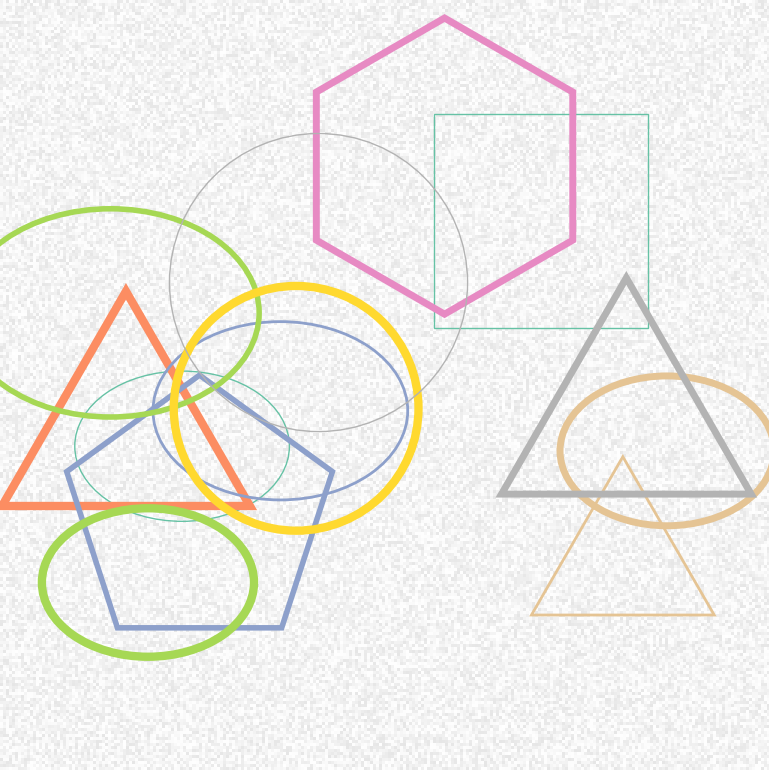[{"shape": "oval", "thickness": 0.5, "radius": 0.7, "center": [0.236, 0.421]}, {"shape": "square", "thickness": 0.5, "radius": 0.7, "center": [0.702, 0.713]}, {"shape": "triangle", "thickness": 3, "radius": 0.93, "center": [0.164, 0.436]}, {"shape": "pentagon", "thickness": 2, "radius": 0.91, "center": [0.259, 0.331]}, {"shape": "oval", "thickness": 1, "radius": 0.83, "center": [0.364, 0.467]}, {"shape": "hexagon", "thickness": 2.5, "radius": 0.96, "center": [0.577, 0.784]}, {"shape": "oval", "thickness": 3, "radius": 0.69, "center": [0.192, 0.244]}, {"shape": "oval", "thickness": 2, "radius": 0.97, "center": [0.143, 0.594]}, {"shape": "circle", "thickness": 3, "radius": 0.79, "center": [0.385, 0.47]}, {"shape": "oval", "thickness": 2.5, "radius": 0.69, "center": [0.866, 0.414]}, {"shape": "triangle", "thickness": 1, "radius": 0.69, "center": [0.809, 0.27]}, {"shape": "circle", "thickness": 0.5, "radius": 0.97, "center": [0.414, 0.633]}, {"shape": "triangle", "thickness": 2.5, "radius": 0.94, "center": [0.813, 0.452]}]